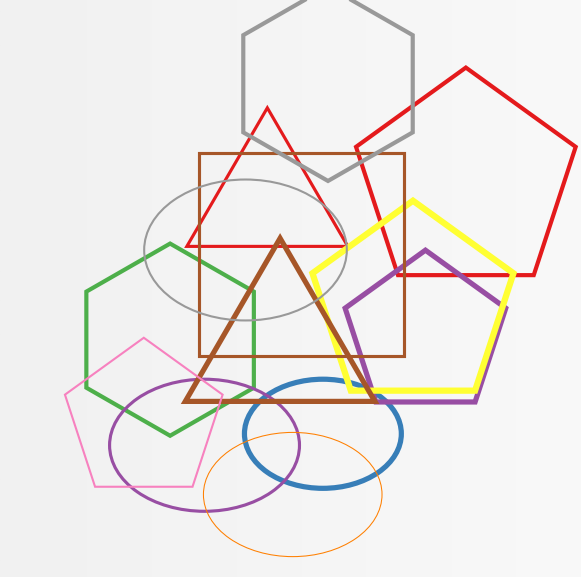[{"shape": "triangle", "thickness": 1.5, "radius": 0.8, "center": [0.46, 0.652]}, {"shape": "pentagon", "thickness": 2, "radius": 0.99, "center": [0.801, 0.683]}, {"shape": "oval", "thickness": 2.5, "radius": 0.67, "center": [0.556, 0.248]}, {"shape": "hexagon", "thickness": 2, "radius": 0.83, "center": [0.293, 0.411]}, {"shape": "pentagon", "thickness": 2.5, "radius": 0.73, "center": [0.732, 0.421]}, {"shape": "oval", "thickness": 1.5, "radius": 0.82, "center": [0.352, 0.228]}, {"shape": "oval", "thickness": 0.5, "radius": 0.77, "center": [0.504, 0.143]}, {"shape": "pentagon", "thickness": 3, "radius": 0.91, "center": [0.71, 0.47]}, {"shape": "square", "thickness": 1.5, "radius": 0.88, "center": [0.519, 0.559]}, {"shape": "triangle", "thickness": 2.5, "radius": 0.94, "center": [0.482, 0.398]}, {"shape": "pentagon", "thickness": 1, "radius": 0.71, "center": [0.247, 0.272]}, {"shape": "oval", "thickness": 1, "radius": 0.87, "center": [0.422, 0.566]}, {"shape": "hexagon", "thickness": 2, "radius": 0.84, "center": [0.564, 0.854]}]